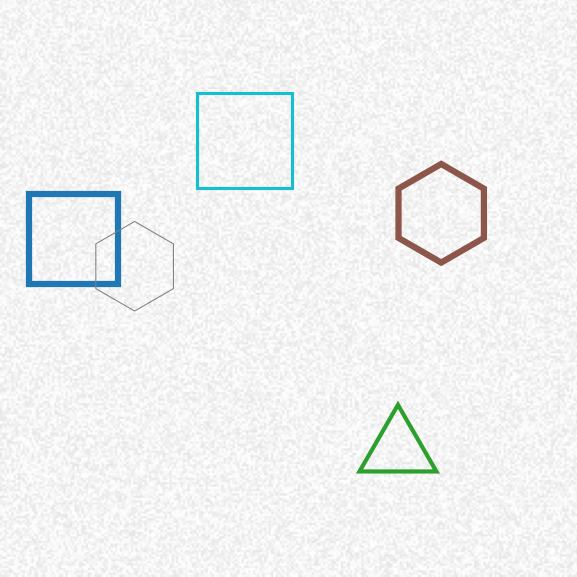[{"shape": "square", "thickness": 3, "radius": 0.39, "center": [0.127, 0.585]}, {"shape": "triangle", "thickness": 2, "radius": 0.38, "center": [0.689, 0.221]}, {"shape": "hexagon", "thickness": 3, "radius": 0.43, "center": [0.764, 0.63]}, {"shape": "hexagon", "thickness": 0.5, "radius": 0.39, "center": [0.233, 0.538]}, {"shape": "square", "thickness": 1.5, "radius": 0.41, "center": [0.423, 0.756]}]